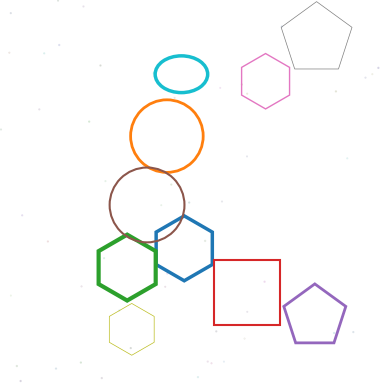[{"shape": "hexagon", "thickness": 2.5, "radius": 0.42, "center": [0.479, 0.355]}, {"shape": "circle", "thickness": 2, "radius": 0.47, "center": [0.433, 0.646]}, {"shape": "hexagon", "thickness": 3, "radius": 0.43, "center": [0.33, 0.305]}, {"shape": "square", "thickness": 1.5, "radius": 0.42, "center": [0.641, 0.241]}, {"shape": "pentagon", "thickness": 2, "radius": 0.42, "center": [0.818, 0.178]}, {"shape": "circle", "thickness": 1.5, "radius": 0.49, "center": [0.382, 0.468]}, {"shape": "hexagon", "thickness": 1, "radius": 0.36, "center": [0.69, 0.789]}, {"shape": "pentagon", "thickness": 0.5, "radius": 0.48, "center": [0.822, 0.899]}, {"shape": "hexagon", "thickness": 0.5, "radius": 0.34, "center": [0.342, 0.145]}, {"shape": "oval", "thickness": 2.5, "radius": 0.34, "center": [0.471, 0.807]}]